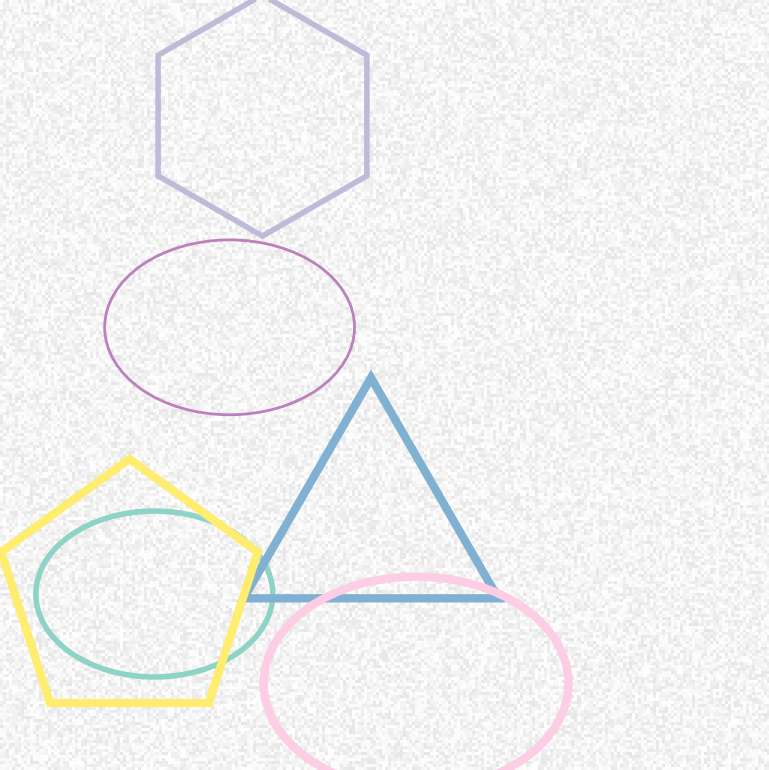[{"shape": "oval", "thickness": 2, "radius": 0.77, "center": [0.2, 0.229]}, {"shape": "hexagon", "thickness": 2, "radius": 0.78, "center": [0.341, 0.85]}, {"shape": "triangle", "thickness": 3, "radius": 0.95, "center": [0.482, 0.318]}, {"shape": "oval", "thickness": 3, "radius": 0.99, "center": [0.54, 0.113]}, {"shape": "oval", "thickness": 1, "radius": 0.81, "center": [0.298, 0.575]}, {"shape": "pentagon", "thickness": 3, "radius": 0.88, "center": [0.168, 0.229]}]